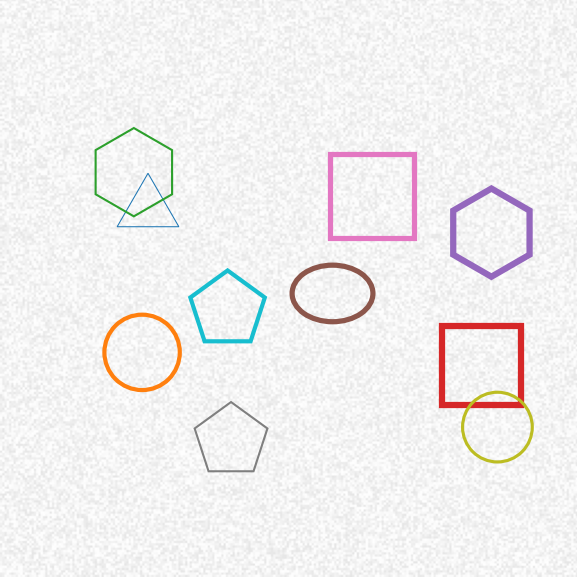[{"shape": "triangle", "thickness": 0.5, "radius": 0.31, "center": [0.256, 0.637]}, {"shape": "circle", "thickness": 2, "radius": 0.33, "center": [0.246, 0.389]}, {"shape": "hexagon", "thickness": 1, "radius": 0.38, "center": [0.232, 0.701]}, {"shape": "square", "thickness": 3, "radius": 0.34, "center": [0.834, 0.366]}, {"shape": "hexagon", "thickness": 3, "radius": 0.38, "center": [0.851, 0.596]}, {"shape": "oval", "thickness": 2.5, "radius": 0.35, "center": [0.576, 0.491]}, {"shape": "square", "thickness": 2.5, "radius": 0.36, "center": [0.644, 0.66]}, {"shape": "pentagon", "thickness": 1, "radius": 0.33, "center": [0.4, 0.237]}, {"shape": "circle", "thickness": 1.5, "radius": 0.3, "center": [0.861, 0.26]}, {"shape": "pentagon", "thickness": 2, "radius": 0.34, "center": [0.394, 0.463]}]